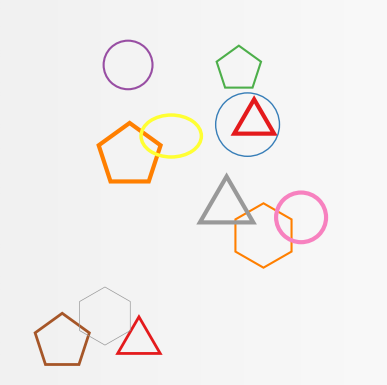[{"shape": "triangle", "thickness": 2, "radius": 0.32, "center": [0.359, 0.114]}, {"shape": "triangle", "thickness": 3, "radius": 0.3, "center": [0.656, 0.683]}, {"shape": "circle", "thickness": 1, "radius": 0.41, "center": [0.639, 0.676]}, {"shape": "pentagon", "thickness": 1.5, "radius": 0.3, "center": [0.616, 0.821]}, {"shape": "circle", "thickness": 1.5, "radius": 0.32, "center": [0.33, 0.831]}, {"shape": "pentagon", "thickness": 3, "radius": 0.42, "center": [0.335, 0.597]}, {"shape": "hexagon", "thickness": 1.5, "radius": 0.42, "center": [0.68, 0.388]}, {"shape": "oval", "thickness": 2.5, "radius": 0.39, "center": [0.442, 0.647]}, {"shape": "pentagon", "thickness": 2, "radius": 0.37, "center": [0.161, 0.113]}, {"shape": "circle", "thickness": 3, "radius": 0.32, "center": [0.777, 0.435]}, {"shape": "hexagon", "thickness": 0.5, "radius": 0.38, "center": [0.271, 0.179]}, {"shape": "triangle", "thickness": 3, "radius": 0.4, "center": [0.585, 0.462]}]